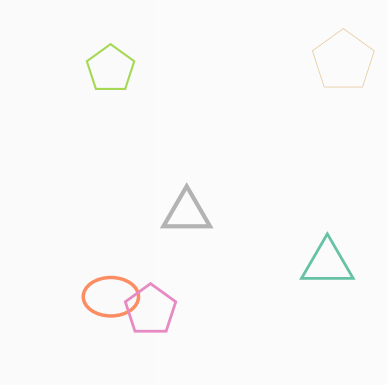[{"shape": "triangle", "thickness": 2, "radius": 0.38, "center": [0.845, 0.315]}, {"shape": "oval", "thickness": 2.5, "radius": 0.36, "center": [0.286, 0.229]}, {"shape": "pentagon", "thickness": 2, "radius": 0.34, "center": [0.389, 0.195]}, {"shape": "pentagon", "thickness": 1.5, "radius": 0.32, "center": [0.285, 0.821]}, {"shape": "pentagon", "thickness": 0.5, "radius": 0.42, "center": [0.886, 0.842]}, {"shape": "triangle", "thickness": 3, "radius": 0.35, "center": [0.482, 0.447]}]